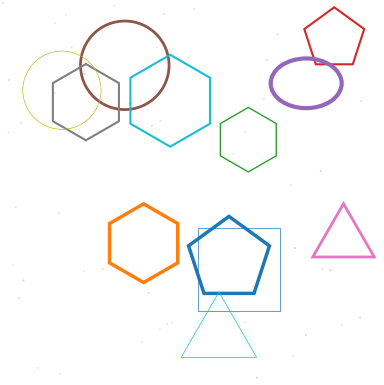[{"shape": "square", "thickness": 0.5, "radius": 0.54, "center": [0.62, 0.3]}, {"shape": "pentagon", "thickness": 2.5, "radius": 0.55, "center": [0.595, 0.327]}, {"shape": "hexagon", "thickness": 2.5, "radius": 0.51, "center": [0.373, 0.368]}, {"shape": "hexagon", "thickness": 1, "radius": 0.42, "center": [0.645, 0.637]}, {"shape": "pentagon", "thickness": 1.5, "radius": 0.41, "center": [0.868, 0.899]}, {"shape": "oval", "thickness": 3, "radius": 0.46, "center": [0.795, 0.784]}, {"shape": "circle", "thickness": 2, "radius": 0.57, "center": [0.324, 0.83]}, {"shape": "triangle", "thickness": 2, "radius": 0.46, "center": [0.892, 0.379]}, {"shape": "hexagon", "thickness": 1.5, "radius": 0.5, "center": [0.223, 0.735]}, {"shape": "circle", "thickness": 0.5, "radius": 0.51, "center": [0.161, 0.766]}, {"shape": "hexagon", "thickness": 1.5, "radius": 0.6, "center": [0.442, 0.738]}, {"shape": "triangle", "thickness": 0.5, "radius": 0.57, "center": [0.569, 0.128]}]